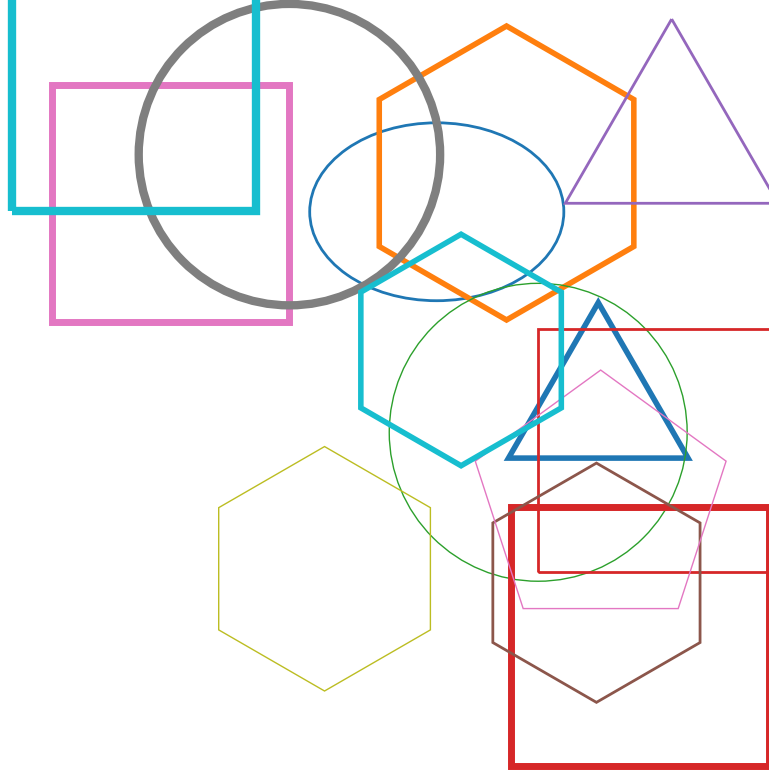[{"shape": "oval", "thickness": 1, "radius": 0.83, "center": [0.567, 0.725]}, {"shape": "triangle", "thickness": 2, "radius": 0.67, "center": [0.777, 0.472]}, {"shape": "hexagon", "thickness": 2, "radius": 0.95, "center": [0.658, 0.775]}, {"shape": "circle", "thickness": 0.5, "radius": 0.97, "center": [0.699, 0.439]}, {"shape": "square", "thickness": 1, "radius": 0.79, "center": [0.857, 0.415]}, {"shape": "square", "thickness": 2.5, "radius": 0.84, "center": [0.831, 0.173]}, {"shape": "triangle", "thickness": 1, "radius": 0.8, "center": [0.872, 0.816]}, {"shape": "hexagon", "thickness": 1, "radius": 0.78, "center": [0.775, 0.243]}, {"shape": "square", "thickness": 2.5, "radius": 0.77, "center": [0.221, 0.735]}, {"shape": "pentagon", "thickness": 0.5, "radius": 0.86, "center": [0.78, 0.348]}, {"shape": "circle", "thickness": 3, "radius": 0.98, "center": [0.376, 0.799]}, {"shape": "hexagon", "thickness": 0.5, "radius": 0.79, "center": [0.421, 0.261]}, {"shape": "square", "thickness": 3, "radius": 0.79, "center": [0.174, 0.885]}, {"shape": "hexagon", "thickness": 2, "radius": 0.75, "center": [0.599, 0.545]}]